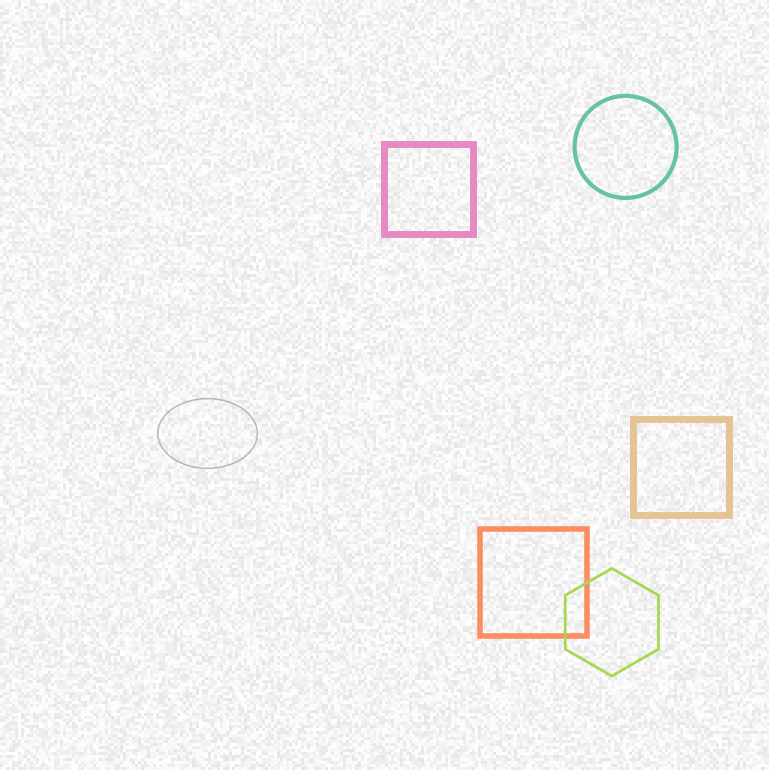[{"shape": "circle", "thickness": 1.5, "radius": 0.33, "center": [0.813, 0.809]}, {"shape": "square", "thickness": 2, "radius": 0.35, "center": [0.693, 0.244]}, {"shape": "square", "thickness": 2.5, "radius": 0.29, "center": [0.556, 0.755]}, {"shape": "hexagon", "thickness": 1, "radius": 0.35, "center": [0.795, 0.192]}, {"shape": "square", "thickness": 2.5, "radius": 0.31, "center": [0.885, 0.394]}, {"shape": "oval", "thickness": 0.5, "radius": 0.32, "center": [0.27, 0.437]}]